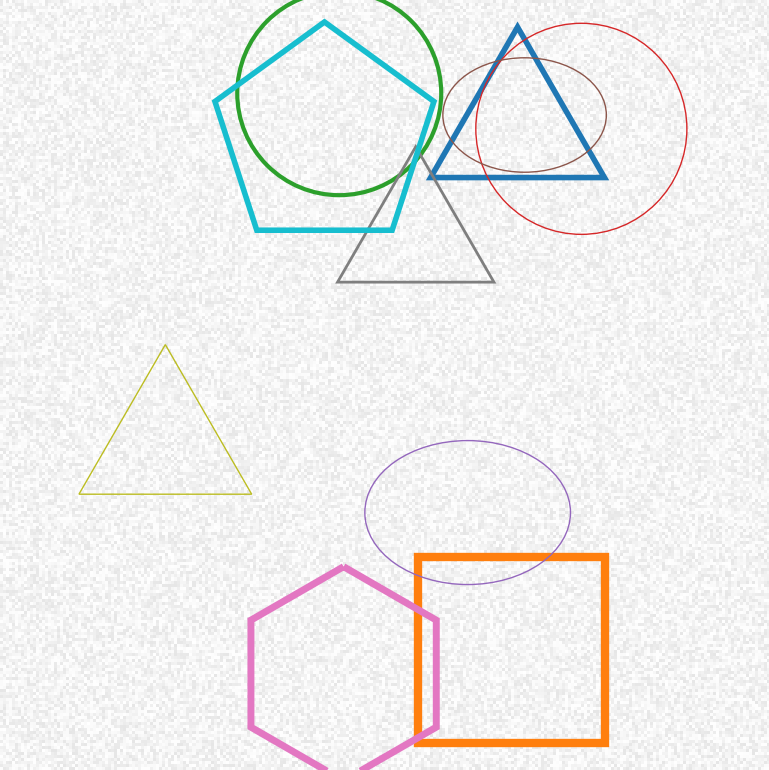[{"shape": "triangle", "thickness": 2, "radius": 0.65, "center": [0.672, 0.835]}, {"shape": "square", "thickness": 3, "radius": 0.6, "center": [0.664, 0.156]}, {"shape": "circle", "thickness": 1.5, "radius": 0.66, "center": [0.441, 0.879]}, {"shape": "circle", "thickness": 0.5, "radius": 0.69, "center": [0.755, 0.833]}, {"shape": "oval", "thickness": 0.5, "radius": 0.67, "center": [0.607, 0.334]}, {"shape": "oval", "thickness": 0.5, "radius": 0.53, "center": [0.681, 0.851]}, {"shape": "hexagon", "thickness": 2.5, "radius": 0.69, "center": [0.446, 0.125]}, {"shape": "triangle", "thickness": 1, "radius": 0.59, "center": [0.54, 0.692]}, {"shape": "triangle", "thickness": 0.5, "radius": 0.65, "center": [0.215, 0.423]}, {"shape": "pentagon", "thickness": 2, "radius": 0.75, "center": [0.421, 0.822]}]